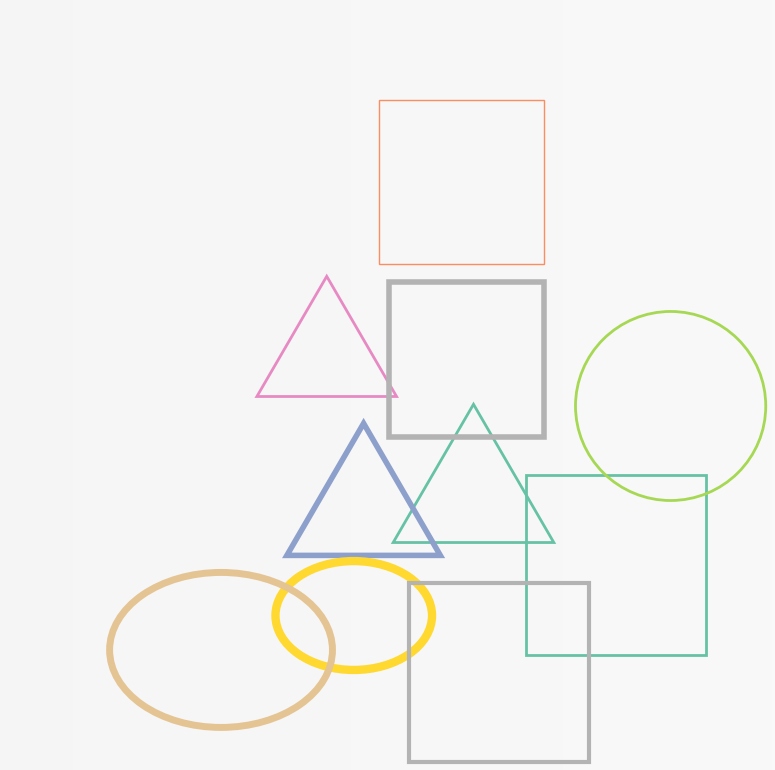[{"shape": "triangle", "thickness": 1, "radius": 0.6, "center": [0.611, 0.355]}, {"shape": "square", "thickness": 1, "radius": 0.58, "center": [0.795, 0.266]}, {"shape": "square", "thickness": 0.5, "radius": 0.53, "center": [0.595, 0.764]}, {"shape": "triangle", "thickness": 2, "radius": 0.57, "center": [0.469, 0.336]}, {"shape": "triangle", "thickness": 1, "radius": 0.52, "center": [0.422, 0.537]}, {"shape": "circle", "thickness": 1, "radius": 0.61, "center": [0.865, 0.473]}, {"shape": "oval", "thickness": 3, "radius": 0.51, "center": [0.456, 0.201]}, {"shape": "oval", "thickness": 2.5, "radius": 0.72, "center": [0.285, 0.156]}, {"shape": "square", "thickness": 2, "radius": 0.5, "center": [0.602, 0.533]}, {"shape": "square", "thickness": 1.5, "radius": 0.58, "center": [0.644, 0.126]}]